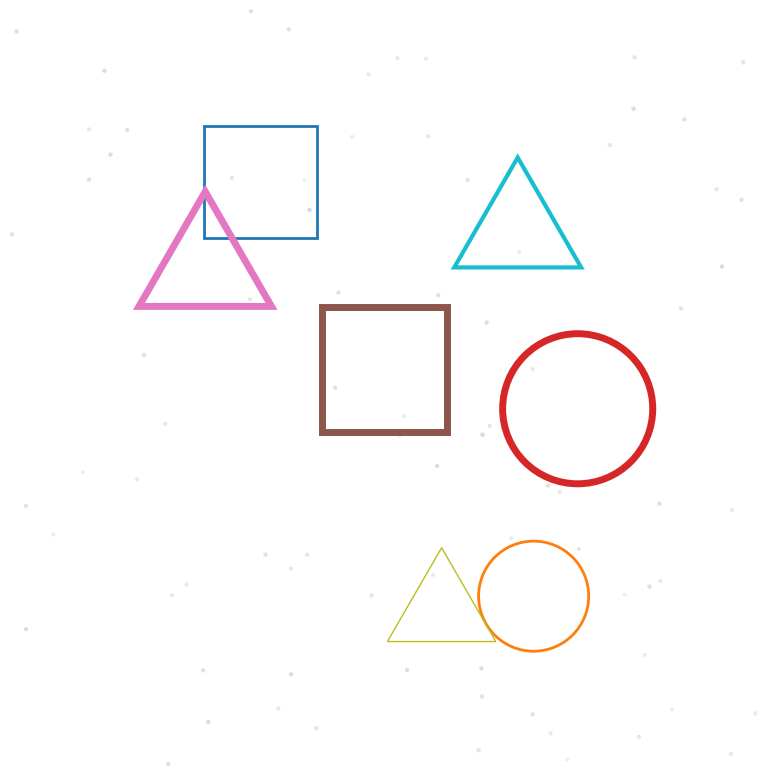[{"shape": "square", "thickness": 1, "radius": 0.37, "center": [0.338, 0.764]}, {"shape": "circle", "thickness": 1, "radius": 0.36, "center": [0.693, 0.226]}, {"shape": "circle", "thickness": 2.5, "radius": 0.49, "center": [0.75, 0.469]}, {"shape": "square", "thickness": 2.5, "radius": 0.4, "center": [0.499, 0.52]}, {"shape": "triangle", "thickness": 2.5, "radius": 0.5, "center": [0.267, 0.652]}, {"shape": "triangle", "thickness": 0.5, "radius": 0.41, "center": [0.574, 0.207]}, {"shape": "triangle", "thickness": 1.5, "radius": 0.48, "center": [0.672, 0.7]}]